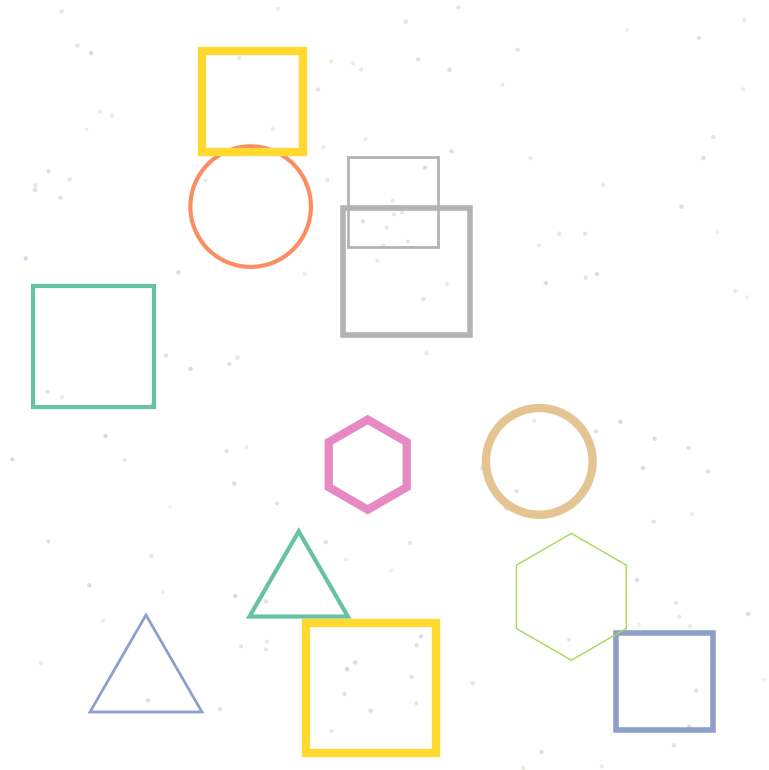[{"shape": "square", "thickness": 1.5, "radius": 0.39, "center": [0.121, 0.55]}, {"shape": "triangle", "thickness": 1.5, "radius": 0.37, "center": [0.388, 0.236]}, {"shape": "circle", "thickness": 1.5, "radius": 0.39, "center": [0.326, 0.732]}, {"shape": "square", "thickness": 2, "radius": 0.31, "center": [0.863, 0.115]}, {"shape": "triangle", "thickness": 1, "radius": 0.42, "center": [0.19, 0.117]}, {"shape": "hexagon", "thickness": 3, "radius": 0.29, "center": [0.478, 0.397]}, {"shape": "hexagon", "thickness": 0.5, "radius": 0.41, "center": [0.742, 0.225]}, {"shape": "square", "thickness": 3, "radius": 0.42, "center": [0.482, 0.106]}, {"shape": "square", "thickness": 3, "radius": 0.33, "center": [0.328, 0.868]}, {"shape": "circle", "thickness": 3, "radius": 0.35, "center": [0.7, 0.401]}, {"shape": "square", "thickness": 2, "radius": 0.41, "center": [0.529, 0.647]}, {"shape": "square", "thickness": 1, "radius": 0.29, "center": [0.51, 0.738]}]